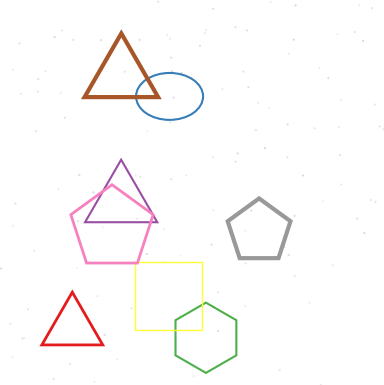[{"shape": "triangle", "thickness": 2, "radius": 0.46, "center": [0.188, 0.15]}, {"shape": "oval", "thickness": 1.5, "radius": 0.44, "center": [0.44, 0.75]}, {"shape": "hexagon", "thickness": 1.5, "radius": 0.46, "center": [0.535, 0.123]}, {"shape": "triangle", "thickness": 1.5, "radius": 0.54, "center": [0.315, 0.477]}, {"shape": "square", "thickness": 1, "radius": 0.44, "center": [0.437, 0.232]}, {"shape": "triangle", "thickness": 3, "radius": 0.55, "center": [0.315, 0.803]}, {"shape": "pentagon", "thickness": 2, "radius": 0.56, "center": [0.291, 0.408]}, {"shape": "pentagon", "thickness": 3, "radius": 0.43, "center": [0.673, 0.399]}]